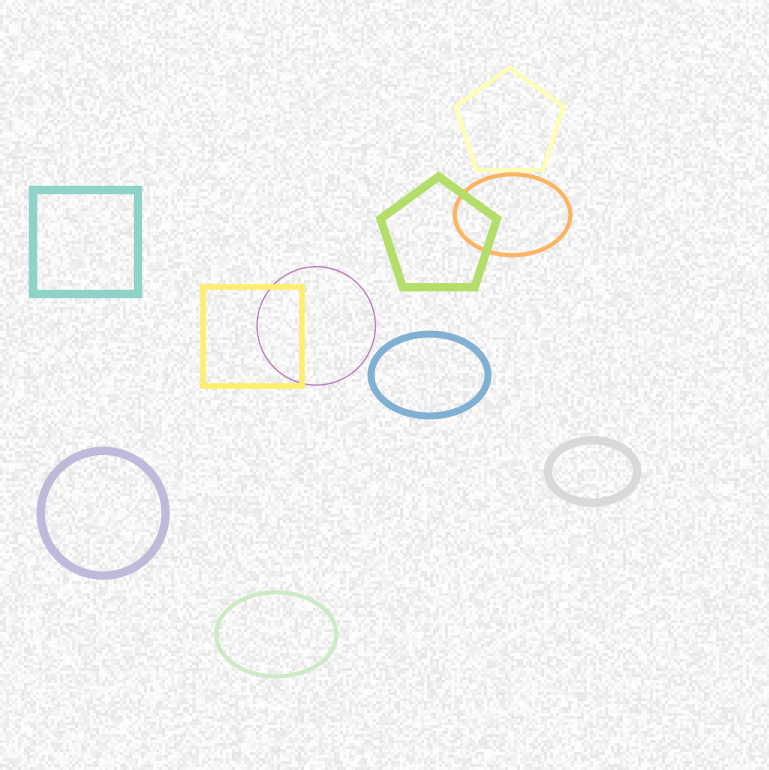[{"shape": "square", "thickness": 3, "radius": 0.34, "center": [0.111, 0.686]}, {"shape": "pentagon", "thickness": 1.5, "radius": 0.37, "center": [0.662, 0.839]}, {"shape": "circle", "thickness": 3, "radius": 0.41, "center": [0.134, 0.333]}, {"shape": "oval", "thickness": 2.5, "radius": 0.38, "center": [0.558, 0.513]}, {"shape": "oval", "thickness": 1.5, "radius": 0.38, "center": [0.666, 0.721]}, {"shape": "pentagon", "thickness": 3, "radius": 0.4, "center": [0.57, 0.691]}, {"shape": "oval", "thickness": 3, "radius": 0.29, "center": [0.77, 0.388]}, {"shape": "circle", "thickness": 0.5, "radius": 0.38, "center": [0.411, 0.577]}, {"shape": "oval", "thickness": 1.5, "radius": 0.39, "center": [0.359, 0.176]}, {"shape": "square", "thickness": 2, "radius": 0.32, "center": [0.328, 0.563]}]